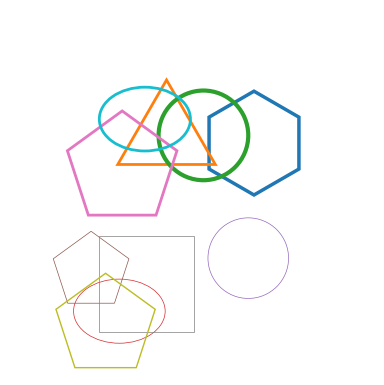[{"shape": "hexagon", "thickness": 2.5, "radius": 0.67, "center": [0.66, 0.628]}, {"shape": "triangle", "thickness": 2, "radius": 0.73, "center": [0.433, 0.646]}, {"shape": "circle", "thickness": 3, "radius": 0.58, "center": [0.528, 0.648]}, {"shape": "oval", "thickness": 0.5, "radius": 0.59, "center": [0.31, 0.192]}, {"shape": "circle", "thickness": 0.5, "radius": 0.52, "center": [0.645, 0.33]}, {"shape": "pentagon", "thickness": 0.5, "radius": 0.52, "center": [0.237, 0.296]}, {"shape": "pentagon", "thickness": 2, "radius": 0.75, "center": [0.317, 0.562]}, {"shape": "square", "thickness": 0.5, "radius": 0.62, "center": [0.381, 0.262]}, {"shape": "pentagon", "thickness": 1, "radius": 0.68, "center": [0.274, 0.155]}, {"shape": "oval", "thickness": 2, "radius": 0.59, "center": [0.376, 0.691]}]